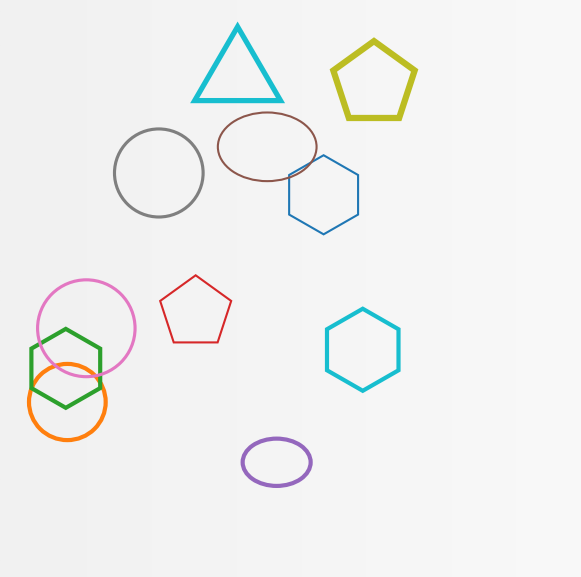[{"shape": "hexagon", "thickness": 1, "radius": 0.34, "center": [0.557, 0.662]}, {"shape": "circle", "thickness": 2, "radius": 0.33, "center": [0.116, 0.303]}, {"shape": "hexagon", "thickness": 2, "radius": 0.34, "center": [0.113, 0.361]}, {"shape": "pentagon", "thickness": 1, "radius": 0.32, "center": [0.337, 0.458]}, {"shape": "oval", "thickness": 2, "radius": 0.29, "center": [0.476, 0.199]}, {"shape": "oval", "thickness": 1, "radius": 0.42, "center": [0.46, 0.745]}, {"shape": "circle", "thickness": 1.5, "radius": 0.42, "center": [0.149, 0.431]}, {"shape": "circle", "thickness": 1.5, "radius": 0.38, "center": [0.273, 0.7]}, {"shape": "pentagon", "thickness": 3, "radius": 0.37, "center": [0.643, 0.854]}, {"shape": "triangle", "thickness": 2.5, "radius": 0.43, "center": [0.409, 0.868]}, {"shape": "hexagon", "thickness": 2, "radius": 0.36, "center": [0.624, 0.393]}]